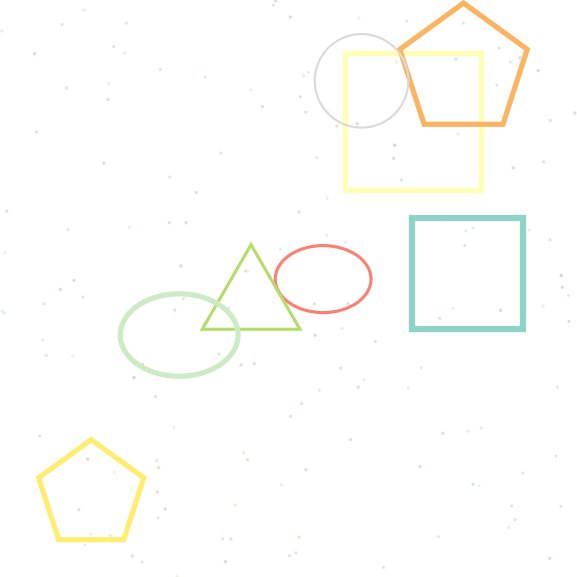[{"shape": "square", "thickness": 3, "radius": 0.48, "center": [0.81, 0.526]}, {"shape": "square", "thickness": 2.5, "radius": 0.59, "center": [0.715, 0.789]}, {"shape": "oval", "thickness": 1.5, "radius": 0.41, "center": [0.56, 0.516]}, {"shape": "pentagon", "thickness": 2.5, "radius": 0.58, "center": [0.803, 0.878]}, {"shape": "triangle", "thickness": 1.5, "radius": 0.49, "center": [0.435, 0.478]}, {"shape": "circle", "thickness": 1, "radius": 0.41, "center": [0.626, 0.859]}, {"shape": "oval", "thickness": 2.5, "radius": 0.51, "center": [0.31, 0.419]}, {"shape": "pentagon", "thickness": 2.5, "radius": 0.48, "center": [0.158, 0.142]}]